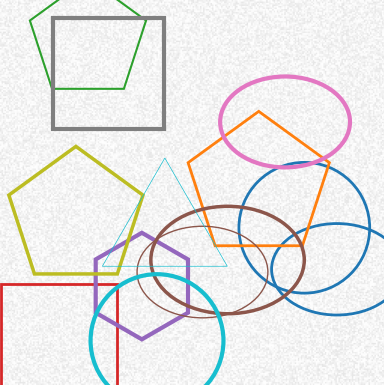[{"shape": "oval", "thickness": 2, "radius": 0.85, "center": [0.875, 0.301]}, {"shape": "circle", "thickness": 2, "radius": 0.85, "center": [0.79, 0.408]}, {"shape": "pentagon", "thickness": 2, "radius": 0.96, "center": [0.672, 0.518]}, {"shape": "pentagon", "thickness": 1.5, "radius": 0.79, "center": [0.228, 0.898]}, {"shape": "square", "thickness": 2, "radius": 0.75, "center": [0.152, 0.111]}, {"shape": "hexagon", "thickness": 3, "radius": 0.69, "center": [0.368, 0.257]}, {"shape": "oval", "thickness": 1, "radius": 0.85, "center": [0.526, 0.293]}, {"shape": "oval", "thickness": 2.5, "radius": 1.0, "center": [0.591, 0.325]}, {"shape": "oval", "thickness": 3, "radius": 0.84, "center": [0.74, 0.683]}, {"shape": "square", "thickness": 3, "radius": 0.72, "center": [0.282, 0.808]}, {"shape": "pentagon", "thickness": 2.5, "radius": 0.92, "center": [0.197, 0.437]}, {"shape": "circle", "thickness": 3, "radius": 0.86, "center": [0.408, 0.115]}, {"shape": "triangle", "thickness": 0.5, "radius": 0.94, "center": [0.428, 0.402]}]